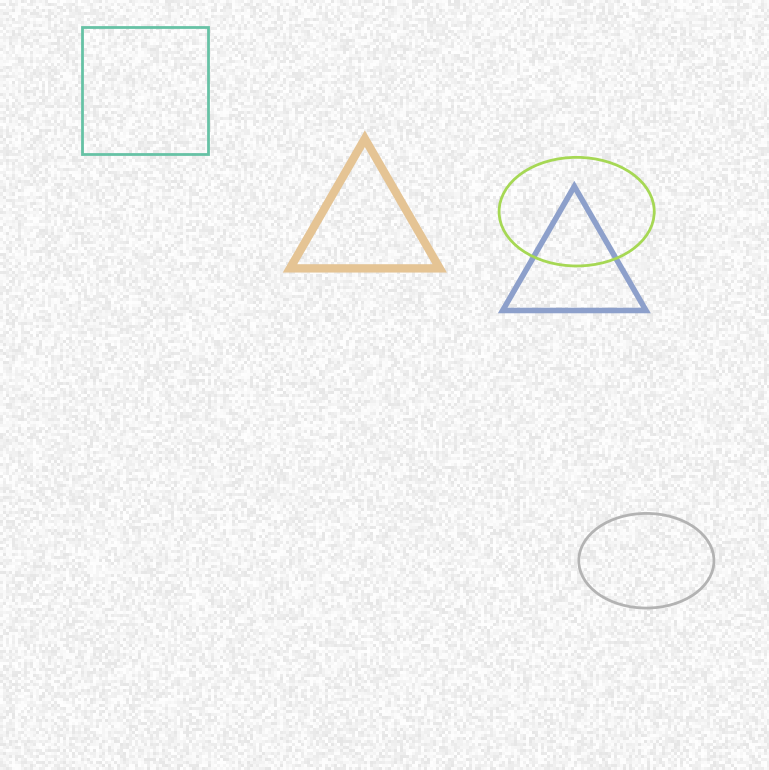[{"shape": "square", "thickness": 1, "radius": 0.41, "center": [0.188, 0.882]}, {"shape": "triangle", "thickness": 2, "radius": 0.54, "center": [0.746, 0.65]}, {"shape": "oval", "thickness": 1, "radius": 0.5, "center": [0.749, 0.725]}, {"shape": "triangle", "thickness": 3, "radius": 0.56, "center": [0.474, 0.708]}, {"shape": "oval", "thickness": 1, "radius": 0.44, "center": [0.839, 0.272]}]